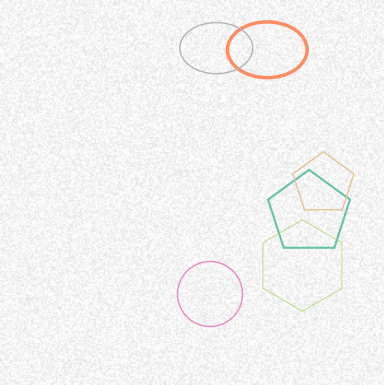[{"shape": "pentagon", "thickness": 1.5, "radius": 0.56, "center": [0.803, 0.447]}, {"shape": "oval", "thickness": 2.5, "radius": 0.52, "center": [0.694, 0.871]}, {"shape": "circle", "thickness": 1, "radius": 0.42, "center": [0.546, 0.236]}, {"shape": "hexagon", "thickness": 0.5, "radius": 0.59, "center": [0.786, 0.31]}, {"shape": "pentagon", "thickness": 1, "radius": 0.42, "center": [0.84, 0.523]}, {"shape": "oval", "thickness": 1, "radius": 0.47, "center": [0.562, 0.875]}]